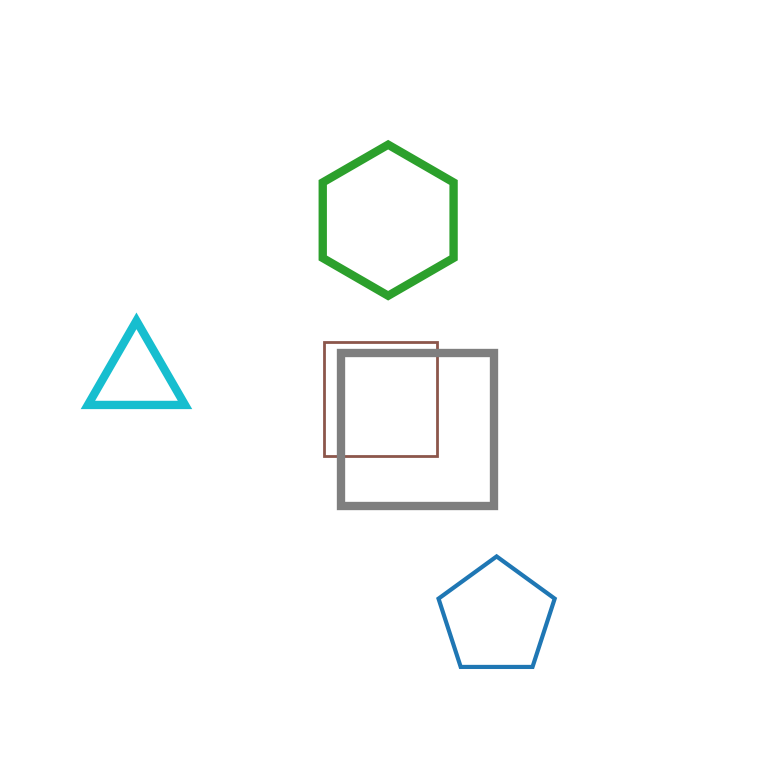[{"shape": "pentagon", "thickness": 1.5, "radius": 0.4, "center": [0.645, 0.198]}, {"shape": "hexagon", "thickness": 3, "radius": 0.49, "center": [0.504, 0.714]}, {"shape": "square", "thickness": 1, "radius": 0.37, "center": [0.494, 0.482]}, {"shape": "square", "thickness": 3, "radius": 0.5, "center": [0.542, 0.443]}, {"shape": "triangle", "thickness": 3, "radius": 0.36, "center": [0.177, 0.511]}]